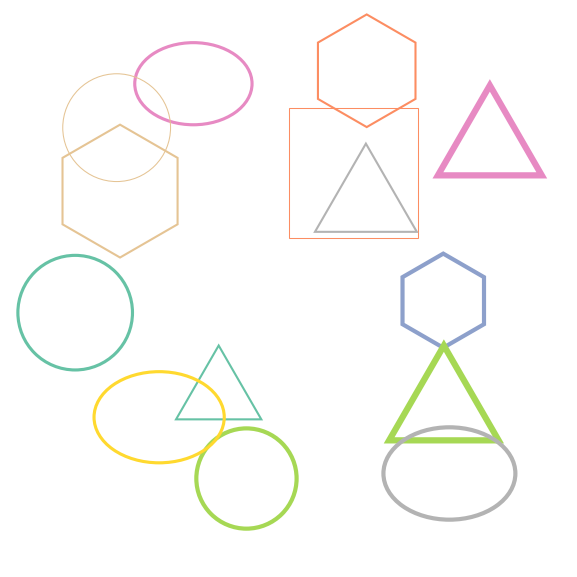[{"shape": "triangle", "thickness": 1, "radius": 0.43, "center": [0.379, 0.316]}, {"shape": "circle", "thickness": 1.5, "radius": 0.5, "center": [0.13, 0.458]}, {"shape": "square", "thickness": 0.5, "radius": 0.56, "center": [0.612, 0.7]}, {"shape": "hexagon", "thickness": 1, "radius": 0.49, "center": [0.635, 0.877]}, {"shape": "hexagon", "thickness": 2, "radius": 0.41, "center": [0.768, 0.478]}, {"shape": "oval", "thickness": 1.5, "radius": 0.51, "center": [0.335, 0.854]}, {"shape": "triangle", "thickness": 3, "radius": 0.52, "center": [0.848, 0.747]}, {"shape": "triangle", "thickness": 3, "radius": 0.55, "center": [0.769, 0.291]}, {"shape": "circle", "thickness": 2, "radius": 0.43, "center": [0.427, 0.171]}, {"shape": "oval", "thickness": 1.5, "radius": 0.56, "center": [0.276, 0.277]}, {"shape": "circle", "thickness": 0.5, "radius": 0.47, "center": [0.202, 0.778]}, {"shape": "hexagon", "thickness": 1, "radius": 0.58, "center": [0.208, 0.668]}, {"shape": "oval", "thickness": 2, "radius": 0.57, "center": [0.778, 0.179]}, {"shape": "triangle", "thickness": 1, "radius": 0.51, "center": [0.634, 0.649]}]